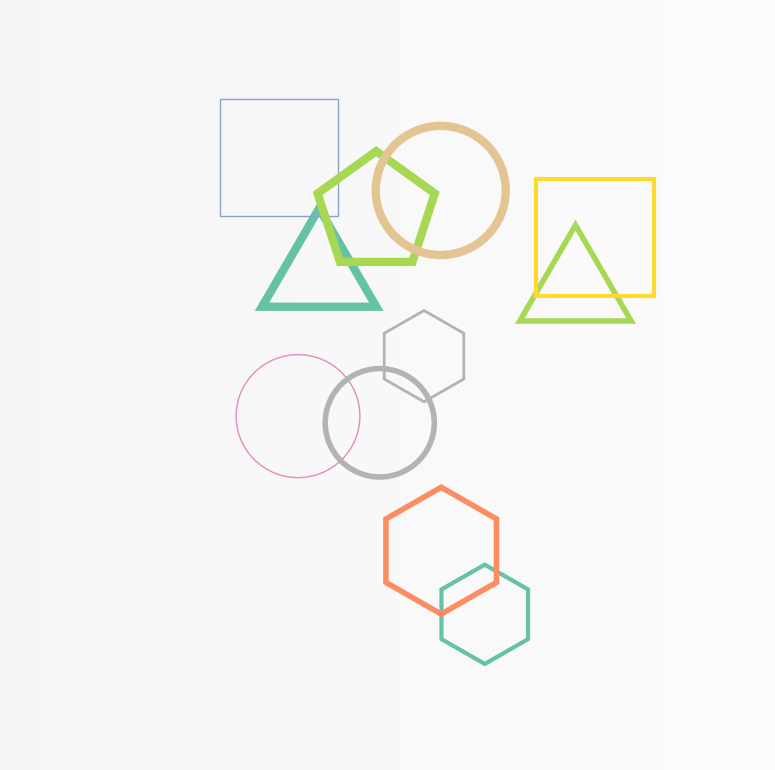[{"shape": "triangle", "thickness": 3, "radius": 0.43, "center": [0.412, 0.644]}, {"shape": "hexagon", "thickness": 1.5, "radius": 0.32, "center": [0.625, 0.202]}, {"shape": "hexagon", "thickness": 2, "radius": 0.41, "center": [0.569, 0.285]}, {"shape": "square", "thickness": 0.5, "radius": 0.38, "center": [0.36, 0.796]}, {"shape": "circle", "thickness": 0.5, "radius": 0.4, "center": [0.385, 0.46]}, {"shape": "pentagon", "thickness": 3, "radius": 0.4, "center": [0.485, 0.724]}, {"shape": "triangle", "thickness": 2, "radius": 0.41, "center": [0.743, 0.625]}, {"shape": "square", "thickness": 1.5, "radius": 0.38, "center": [0.768, 0.692]}, {"shape": "circle", "thickness": 3, "radius": 0.42, "center": [0.569, 0.753]}, {"shape": "hexagon", "thickness": 1, "radius": 0.3, "center": [0.547, 0.537]}, {"shape": "circle", "thickness": 2, "radius": 0.35, "center": [0.49, 0.451]}]